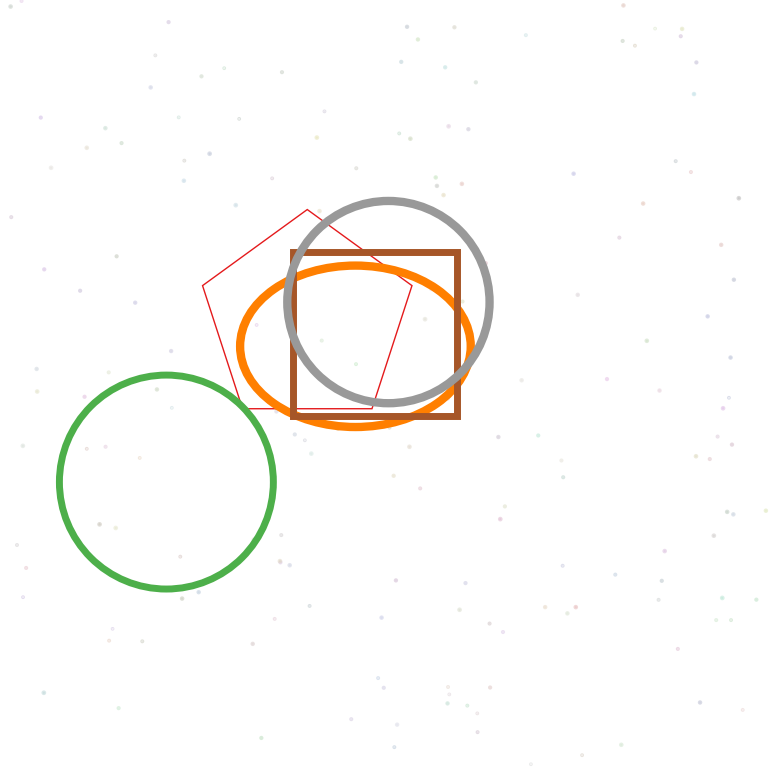[{"shape": "pentagon", "thickness": 0.5, "radius": 0.71, "center": [0.399, 0.585]}, {"shape": "circle", "thickness": 2.5, "radius": 0.69, "center": [0.216, 0.374]}, {"shape": "oval", "thickness": 3, "radius": 0.75, "center": [0.462, 0.55]}, {"shape": "square", "thickness": 2.5, "radius": 0.53, "center": [0.487, 0.567]}, {"shape": "circle", "thickness": 3, "radius": 0.66, "center": [0.504, 0.608]}]